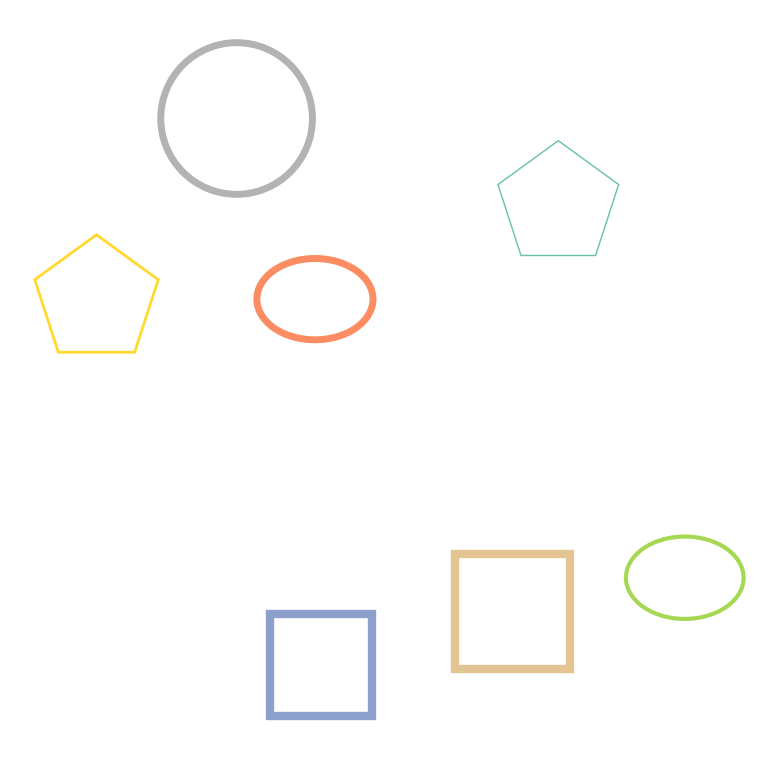[{"shape": "pentagon", "thickness": 0.5, "radius": 0.41, "center": [0.725, 0.735]}, {"shape": "oval", "thickness": 2.5, "radius": 0.38, "center": [0.409, 0.612]}, {"shape": "square", "thickness": 3, "radius": 0.33, "center": [0.417, 0.136]}, {"shape": "oval", "thickness": 1.5, "radius": 0.38, "center": [0.889, 0.25]}, {"shape": "pentagon", "thickness": 1, "radius": 0.42, "center": [0.125, 0.611]}, {"shape": "square", "thickness": 3, "radius": 0.37, "center": [0.666, 0.206]}, {"shape": "circle", "thickness": 2.5, "radius": 0.49, "center": [0.307, 0.846]}]